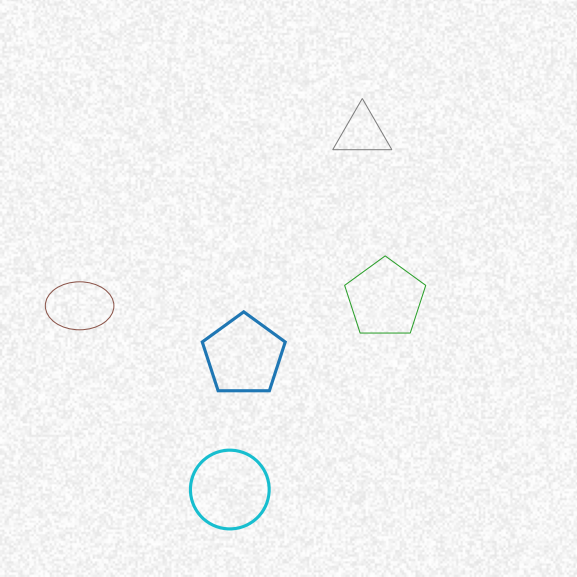[{"shape": "pentagon", "thickness": 1.5, "radius": 0.38, "center": [0.422, 0.384]}, {"shape": "pentagon", "thickness": 0.5, "radius": 0.37, "center": [0.667, 0.482]}, {"shape": "oval", "thickness": 0.5, "radius": 0.3, "center": [0.138, 0.47]}, {"shape": "triangle", "thickness": 0.5, "radius": 0.3, "center": [0.627, 0.769]}, {"shape": "circle", "thickness": 1.5, "radius": 0.34, "center": [0.398, 0.151]}]